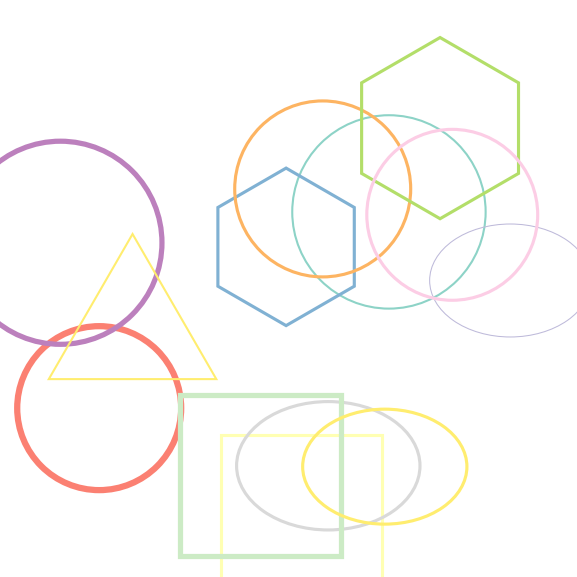[{"shape": "circle", "thickness": 1, "radius": 0.84, "center": [0.673, 0.632]}, {"shape": "square", "thickness": 1.5, "radius": 0.7, "center": [0.522, 0.107]}, {"shape": "oval", "thickness": 0.5, "radius": 0.7, "center": [0.884, 0.513]}, {"shape": "circle", "thickness": 3, "radius": 0.71, "center": [0.172, 0.292]}, {"shape": "hexagon", "thickness": 1.5, "radius": 0.68, "center": [0.495, 0.572]}, {"shape": "circle", "thickness": 1.5, "radius": 0.76, "center": [0.559, 0.672]}, {"shape": "hexagon", "thickness": 1.5, "radius": 0.78, "center": [0.762, 0.777]}, {"shape": "circle", "thickness": 1.5, "radius": 0.74, "center": [0.783, 0.627]}, {"shape": "oval", "thickness": 1.5, "radius": 0.79, "center": [0.568, 0.193]}, {"shape": "circle", "thickness": 2.5, "radius": 0.88, "center": [0.105, 0.579]}, {"shape": "square", "thickness": 2.5, "radius": 0.7, "center": [0.451, 0.175]}, {"shape": "triangle", "thickness": 1, "radius": 0.84, "center": [0.23, 0.426]}, {"shape": "oval", "thickness": 1.5, "radius": 0.71, "center": [0.666, 0.191]}]